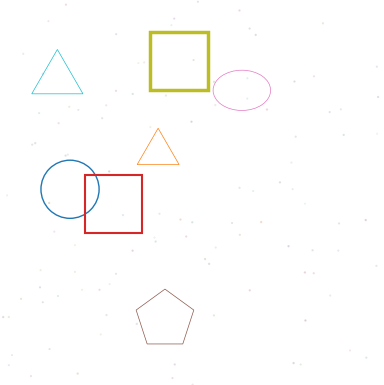[{"shape": "circle", "thickness": 1, "radius": 0.38, "center": [0.182, 0.508]}, {"shape": "triangle", "thickness": 0.5, "radius": 0.31, "center": [0.411, 0.604]}, {"shape": "square", "thickness": 1.5, "radius": 0.37, "center": [0.295, 0.47]}, {"shape": "pentagon", "thickness": 0.5, "radius": 0.39, "center": [0.428, 0.17]}, {"shape": "oval", "thickness": 0.5, "radius": 0.37, "center": [0.628, 0.765]}, {"shape": "square", "thickness": 2.5, "radius": 0.38, "center": [0.465, 0.842]}, {"shape": "triangle", "thickness": 0.5, "radius": 0.38, "center": [0.149, 0.795]}]